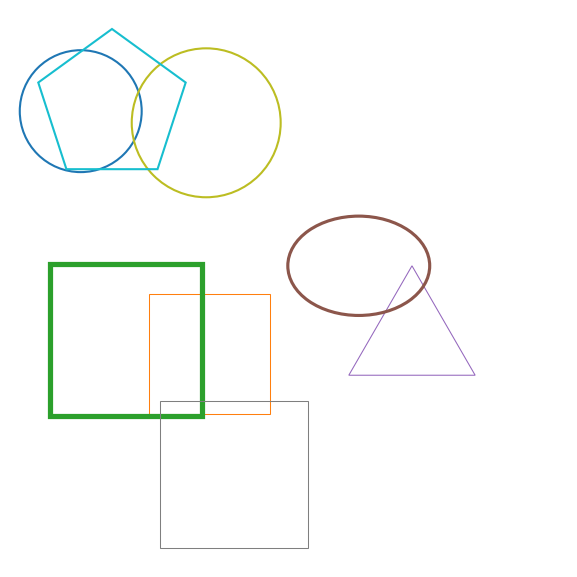[{"shape": "circle", "thickness": 1, "radius": 0.53, "center": [0.14, 0.807]}, {"shape": "square", "thickness": 0.5, "radius": 0.52, "center": [0.363, 0.387]}, {"shape": "square", "thickness": 2.5, "radius": 0.66, "center": [0.218, 0.411]}, {"shape": "triangle", "thickness": 0.5, "radius": 0.63, "center": [0.713, 0.413]}, {"shape": "oval", "thickness": 1.5, "radius": 0.61, "center": [0.621, 0.539]}, {"shape": "square", "thickness": 0.5, "radius": 0.64, "center": [0.405, 0.178]}, {"shape": "circle", "thickness": 1, "radius": 0.64, "center": [0.357, 0.786]}, {"shape": "pentagon", "thickness": 1, "radius": 0.67, "center": [0.194, 0.815]}]